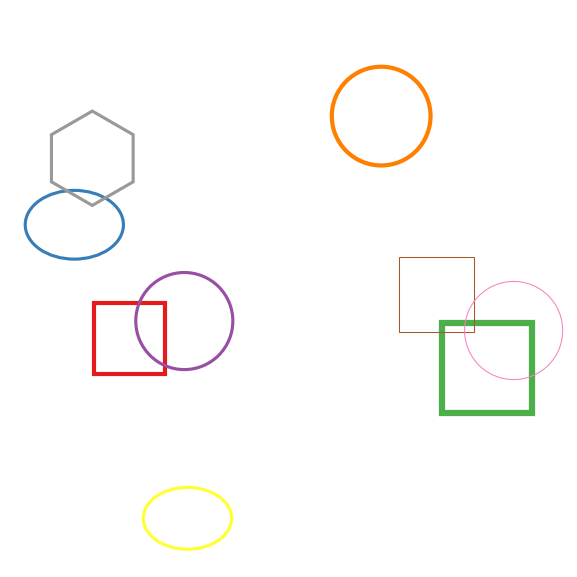[{"shape": "square", "thickness": 2, "radius": 0.31, "center": [0.224, 0.413]}, {"shape": "oval", "thickness": 1.5, "radius": 0.43, "center": [0.129, 0.61]}, {"shape": "square", "thickness": 3, "radius": 0.39, "center": [0.843, 0.362]}, {"shape": "circle", "thickness": 1.5, "radius": 0.42, "center": [0.319, 0.443]}, {"shape": "circle", "thickness": 2, "radius": 0.43, "center": [0.66, 0.798]}, {"shape": "oval", "thickness": 1.5, "radius": 0.38, "center": [0.325, 0.102]}, {"shape": "square", "thickness": 0.5, "radius": 0.33, "center": [0.755, 0.489]}, {"shape": "circle", "thickness": 0.5, "radius": 0.42, "center": [0.889, 0.427]}, {"shape": "hexagon", "thickness": 1.5, "radius": 0.41, "center": [0.16, 0.725]}]